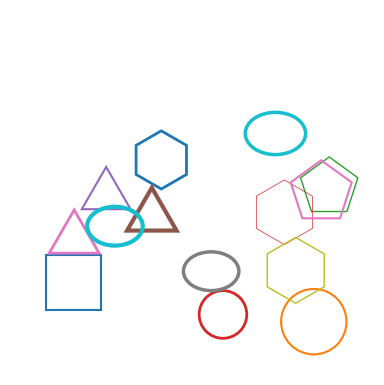[{"shape": "square", "thickness": 1.5, "radius": 0.35, "center": [0.191, 0.266]}, {"shape": "hexagon", "thickness": 2, "radius": 0.38, "center": [0.419, 0.585]}, {"shape": "circle", "thickness": 1.5, "radius": 0.42, "center": [0.815, 0.164]}, {"shape": "pentagon", "thickness": 1, "radius": 0.39, "center": [0.855, 0.514]}, {"shape": "hexagon", "thickness": 0.5, "radius": 0.42, "center": [0.739, 0.449]}, {"shape": "circle", "thickness": 2, "radius": 0.31, "center": [0.579, 0.183]}, {"shape": "triangle", "thickness": 1.5, "radius": 0.37, "center": [0.276, 0.493]}, {"shape": "triangle", "thickness": 3, "radius": 0.37, "center": [0.394, 0.438]}, {"shape": "triangle", "thickness": 2, "radius": 0.37, "center": [0.193, 0.38]}, {"shape": "pentagon", "thickness": 1.5, "radius": 0.42, "center": [0.834, 0.5]}, {"shape": "oval", "thickness": 2.5, "radius": 0.36, "center": [0.548, 0.296]}, {"shape": "hexagon", "thickness": 1, "radius": 0.43, "center": [0.768, 0.298]}, {"shape": "oval", "thickness": 2.5, "radius": 0.39, "center": [0.715, 0.653]}, {"shape": "oval", "thickness": 3, "radius": 0.36, "center": [0.299, 0.413]}]